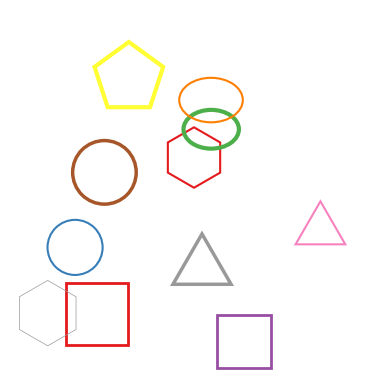[{"shape": "square", "thickness": 2, "radius": 0.4, "center": [0.252, 0.184]}, {"shape": "hexagon", "thickness": 1.5, "radius": 0.39, "center": [0.504, 0.591]}, {"shape": "circle", "thickness": 1.5, "radius": 0.36, "center": [0.195, 0.357]}, {"shape": "oval", "thickness": 3, "radius": 0.36, "center": [0.549, 0.664]}, {"shape": "square", "thickness": 2, "radius": 0.35, "center": [0.633, 0.113]}, {"shape": "oval", "thickness": 1.5, "radius": 0.41, "center": [0.548, 0.74]}, {"shape": "pentagon", "thickness": 3, "radius": 0.47, "center": [0.335, 0.797]}, {"shape": "circle", "thickness": 2.5, "radius": 0.41, "center": [0.271, 0.552]}, {"shape": "triangle", "thickness": 1.5, "radius": 0.37, "center": [0.832, 0.403]}, {"shape": "hexagon", "thickness": 0.5, "radius": 0.42, "center": [0.124, 0.187]}, {"shape": "triangle", "thickness": 2.5, "radius": 0.44, "center": [0.525, 0.305]}]